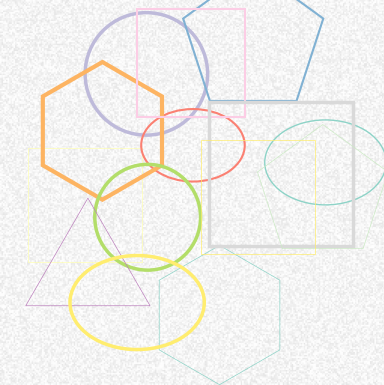[{"shape": "oval", "thickness": 1, "radius": 0.79, "center": [0.845, 0.578]}, {"shape": "hexagon", "thickness": 0.5, "radius": 0.9, "center": [0.57, 0.182]}, {"shape": "square", "thickness": 0.5, "radius": 0.74, "center": [0.221, 0.467]}, {"shape": "circle", "thickness": 2.5, "radius": 0.8, "center": [0.38, 0.808]}, {"shape": "oval", "thickness": 1.5, "radius": 0.67, "center": [0.501, 0.623]}, {"shape": "pentagon", "thickness": 1.5, "radius": 0.96, "center": [0.658, 0.893]}, {"shape": "hexagon", "thickness": 3, "radius": 0.89, "center": [0.266, 0.66]}, {"shape": "circle", "thickness": 2.5, "radius": 0.69, "center": [0.384, 0.436]}, {"shape": "square", "thickness": 1.5, "radius": 0.7, "center": [0.496, 0.837]}, {"shape": "square", "thickness": 2.5, "radius": 0.93, "center": [0.729, 0.549]}, {"shape": "triangle", "thickness": 0.5, "radius": 0.93, "center": [0.228, 0.299]}, {"shape": "pentagon", "thickness": 0.5, "radius": 0.89, "center": [0.838, 0.498]}, {"shape": "oval", "thickness": 2.5, "radius": 0.87, "center": [0.356, 0.214]}, {"shape": "square", "thickness": 0.5, "radius": 0.74, "center": [0.67, 0.488]}]